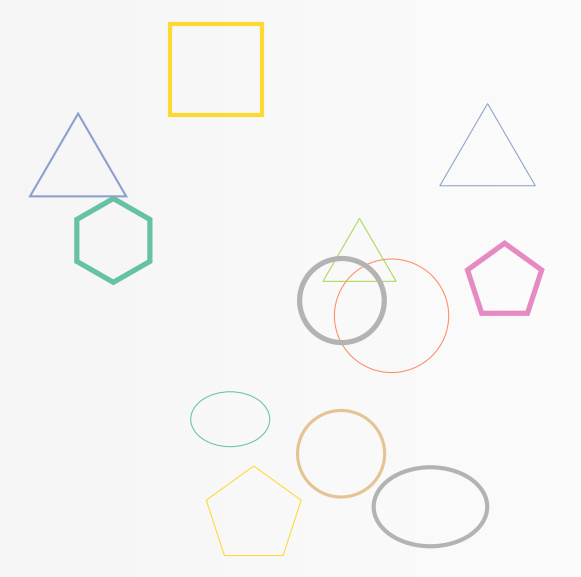[{"shape": "hexagon", "thickness": 2.5, "radius": 0.36, "center": [0.195, 0.583]}, {"shape": "oval", "thickness": 0.5, "radius": 0.34, "center": [0.396, 0.273]}, {"shape": "circle", "thickness": 0.5, "radius": 0.49, "center": [0.674, 0.452]}, {"shape": "triangle", "thickness": 1, "radius": 0.48, "center": [0.134, 0.707]}, {"shape": "triangle", "thickness": 0.5, "radius": 0.47, "center": [0.839, 0.725]}, {"shape": "pentagon", "thickness": 2.5, "radius": 0.34, "center": [0.868, 0.511]}, {"shape": "triangle", "thickness": 0.5, "radius": 0.36, "center": [0.619, 0.548]}, {"shape": "pentagon", "thickness": 0.5, "radius": 0.43, "center": [0.437, 0.106]}, {"shape": "square", "thickness": 2, "radius": 0.39, "center": [0.371, 0.879]}, {"shape": "circle", "thickness": 1.5, "radius": 0.37, "center": [0.587, 0.213]}, {"shape": "oval", "thickness": 2, "radius": 0.49, "center": [0.741, 0.122]}, {"shape": "circle", "thickness": 2.5, "radius": 0.36, "center": [0.588, 0.479]}]